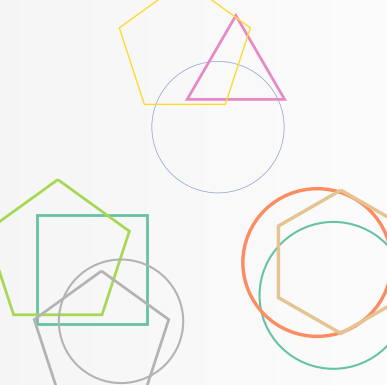[{"shape": "circle", "thickness": 1.5, "radius": 0.95, "center": [0.861, 0.233]}, {"shape": "square", "thickness": 2, "radius": 0.71, "center": [0.238, 0.3]}, {"shape": "circle", "thickness": 2.5, "radius": 0.96, "center": [0.819, 0.318]}, {"shape": "circle", "thickness": 0.5, "radius": 0.85, "center": [0.563, 0.67]}, {"shape": "triangle", "thickness": 2, "radius": 0.73, "center": [0.609, 0.815]}, {"shape": "pentagon", "thickness": 2, "radius": 0.97, "center": [0.149, 0.339]}, {"shape": "pentagon", "thickness": 1, "radius": 0.89, "center": [0.477, 0.873]}, {"shape": "hexagon", "thickness": 2.5, "radius": 0.93, "center": [0.88, 0.32]}, {"shape": "pentagon", "thickness": 2, "radius": 0.91, "center": [0.262, 0.114]}, {"shape": "circle", "thickness": 1.5, "radius": 0.8, "center": [0.312, 0.165]}]